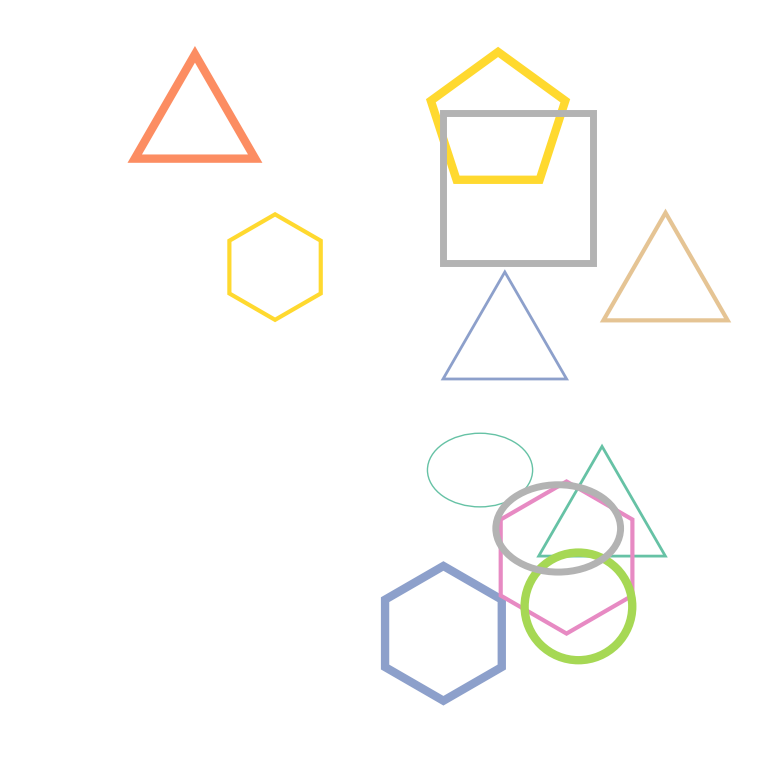[{"shape": "oval", "thickness": 0.5, "radius": 0.34, "center": [0.623, 0.39]}, {"shape": "triangle", "thickness": 1, "radius": 0.47, "center": [0.782, 0.325]}, {"shape": "triangle", "thickness": 3, "radius": 0.45, "center": [0.253, 0.839]}, {"shape": "hexagon", "thickness": 3, "radius": 0.44, "center": [0.576, 0.177]}, {"shape": "triangle", "thickness": 1, "radius": 0.46, "center": [0.656, 0.554]}, {"shape": "hexagon", "thickness": 1.5, "radius": 0.49, "center": [0.736, 0.276]}, {"shape": "circle", "thickness": 3, "radius": 0.35, "center": [0.751, 0.212]}, {"shape": "pentagon", "thickness": 3, "radius": 0.46, "center": [0.647, 0.841]}, {"shape": "hexagon", "thickness": 1.5, "radius": 0.34, "center": [0.357, 0.653]}, {"shape": "triangle", "thickness": 1.5, "radius": 0.47, "center": [0.864, 0.631]}, {"shape": "square", "thickness": 2.5, "radius": 0.49, "center": [0.672, 0.756]}, {"shape": "oval", "thickness": 2.5, "radius": 0.4, "center": [0.725, 0.314]}]